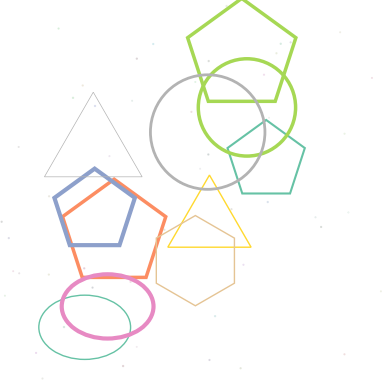[{"shape": "pentagon", "thickness": 1.5, "radius": 0.53, "center": [0.691, 0.583]}, {"shape": "oval", "thickness": 1, "radius": 0.6, "center": [0.22, 0.15]}, {"shape": "pentagon", "thickness": 2.5, "radius": 0.7, "center": [0.296, 0.394]}, {"shape": "pentagon", "thickness": 3, "radius": 0.55, "center": [0.246, 0.452]}, {"shape": "oval", "thickness": 3, "radius": 0.6, "center": [0.28, 0.204]}, {"shape": "circle", "thickness": 2.5, "radius": 0.63, "center": [0.641, 0.721]}, {"shape": "pentagon", "thickness": 2.5, "radius": 0.74, "center": [0.628, 0.856]}, {"shape": "triangle", "thickness": 1, "radius": 0.62, "center": [0.544, 0.42]}, {"shape": "hexagon", "thickness": 1, "radius": 0.59, "center": [0.507, 0.323]}, {"shape": "circle", "thickness": 2, "radius": 0.74, "center": [0.539, 0.657]}, {"shape": "triangle", "thickness": 0.5, "radius": 0.73, "center": [0.242, 0.614]}]